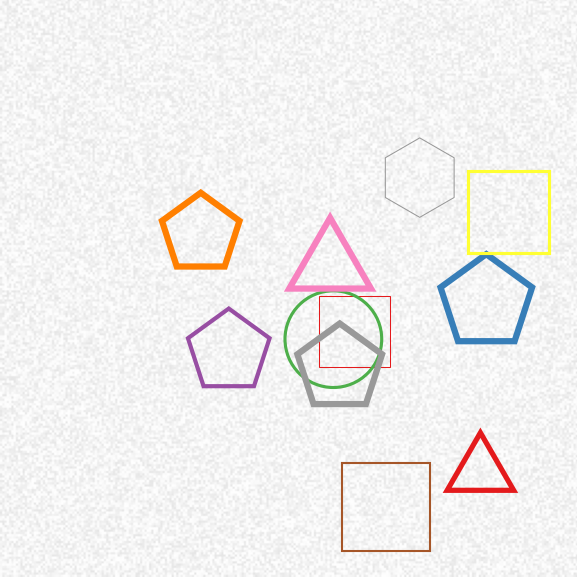[{"shape": "triangle", "thickness": 2.5, "radius": 0.33, "center": [0.832, 0.183]}, {"shape": "square", "thickness": 0.5, "radius": 0.31, "center": [0.613, 0.425]}, {"shape": "pentagon", "thickness": 3, "radius": 0.42, "center": [0.842, 0.476]}, {"shape": "circle", "thickness": 1.5, "radius": 0.42, "center": [0.577, 0.412]}, {"shape": "pentagon", "thickness": 2, "radius": 0.37, "center": [0.396, 0.391]}, {"shape": "pentagon", "thickness": 3, "radius": 0.35, "center": [0.348, 0.595]}, {"shape": "square", "thickness": 1.5, "radius": 0.35, "center": [0.881, 0.632]}, {"shape": "square", "thickness": 1, "radius": 0.38, "center": [0.668, 0.121]}, {"shape": "triangle", "thickness": 3, "radius": 0.41, "center": [0.572, 0.54]}, {"shape": "hexagon", "thickness": 0.5, "radius": 0.34, "center": [0.727, 0.692]}, {"shape": "pentagon", "thickness": 3, "radius": 0.39, "center": [0.588, 0.362]}]